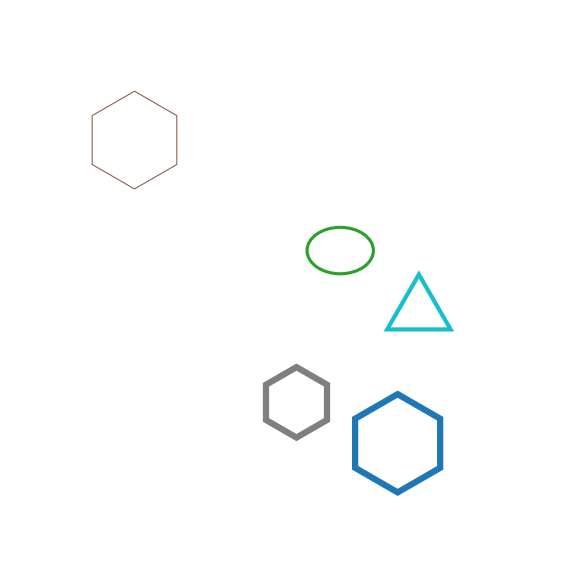[{"shape": "hexagon", "thickness": 3, "radius": 0.43, "center": [0.689, 0.232]}, {"shape": "oval", "thickness": 1.5, "radius": 0.29, "center": [0.589, 0.565]}, {"shape": "hexagon", "thickness": 0.5, "radius": 0.42, "center": [0.233, 0.757]}, {"shape": "hexagon", "thickness": 3, "radius": 0.31, "center": [0.513, 0.302]}, {"shape": "triangle", "thickness": 2, "radius": 0.32, "center": [0.725, 0.46]}]